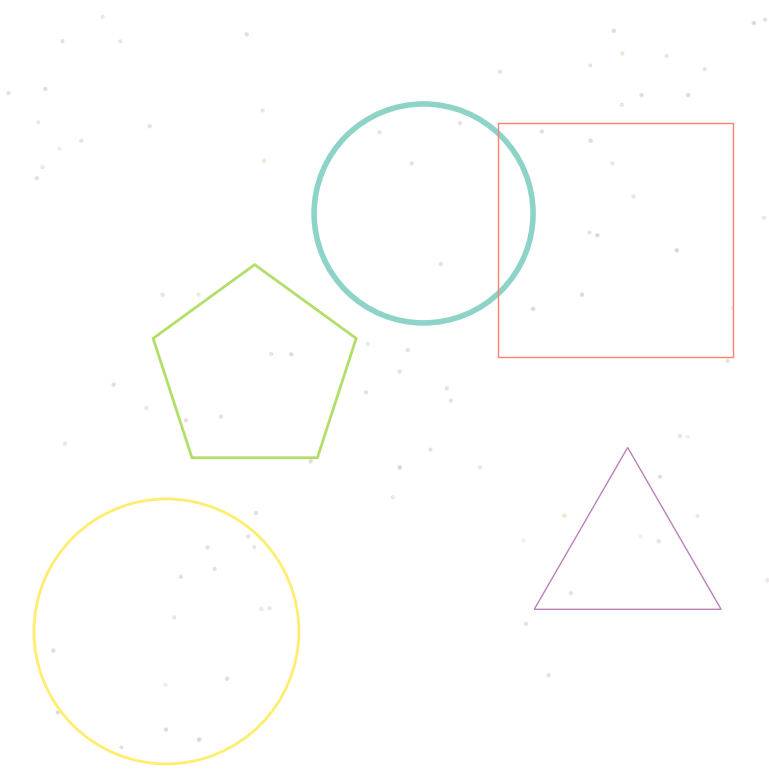[{"shape": "circle", "thickness": 2, "radius": 0.71, "center": [0.55, 0.723]}, {"shape": "square", "thickness": 0.5, "radius": 0.76, "center": [0.799, 0.689]}, {"shape": "pentagon", "thickness": 1, "radius": 0.69, "center": [0.331, 0.518]}, {"shape": "triangle", "thickness": 0.5, "radius": 0.7, "center": [0.815, 0.279]}, {"shape": "circle", "thickness": 1, "radius": 0.86, "center": [0.216, 0.18]}]